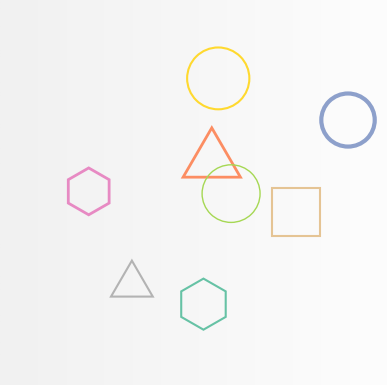[{"shape": "hexagon", "thickness": 1.5, "radius": 0.33, "center": [0.525, 0.21]}, {"shape": "triangle", "thickness": 2, "radius": 0.43, "center": [0.547, 0.583]}, {"shape": "circle", "thickness": 3, "radius": 0.34, "center": [0.898, 0.688]}, {"shape": "hexagon", "thickness": 2, "radius": 0.3, "center": [0.229, 0.503]}, {"shape": "circle", "thickness": 1, "radius": 0.37, "center": [0.596, 0.497]}, {"shape": "circle", "thickness": 1.5, "radius": 0.4, "center": [0.563, 0.796]}, {"shape": "square", "thickness": 1.5, "radius": 0.31, "center": [0.763, 0.449]}, {"shape": "triangle", "thickness": 1.5, "radius": 0.31, "center": [0.34, 0.261]}]